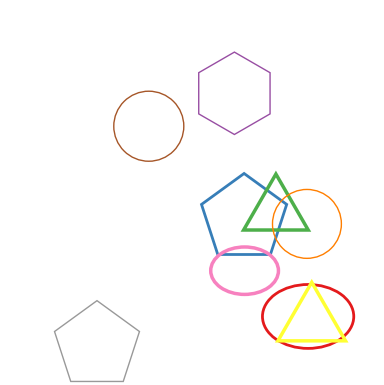[{"shape": "oval", "thickness": 2, "radius": 0.59, "center": [0.8, 0.178]}, {"shape": "pentagon", "thickness": 2, "radius": 0.58, "center": [0.634, 0.433]}, {"shape": "triangle", "thickness": 2.5, "radius": 0.48, "center": [0.717, 0.451]}, {"shape": "hexagon", "thickness": 1, "radius": 0.53, "center": [0.609, 0.758]}, {"shape": "circle", "thickness": 1, "radius": 0.45, "center": [0.797, 0.418]}, {"shape": "triangle", "thickness": 2.5, "radius": 0.51, "center": [0.81, 0.165]}, {"shape": "circle", "thickness": 1, "radius": 0.45, "center": [0.386, 0.672]}, {"shape": "oval", "thickness": 2.5, "radius": 0.44, "center": [0.635, 0.297]}, {"shape": "pentagon", "thickness": 1, "radius": 0.58, "center": [0.252, 0.103]}]